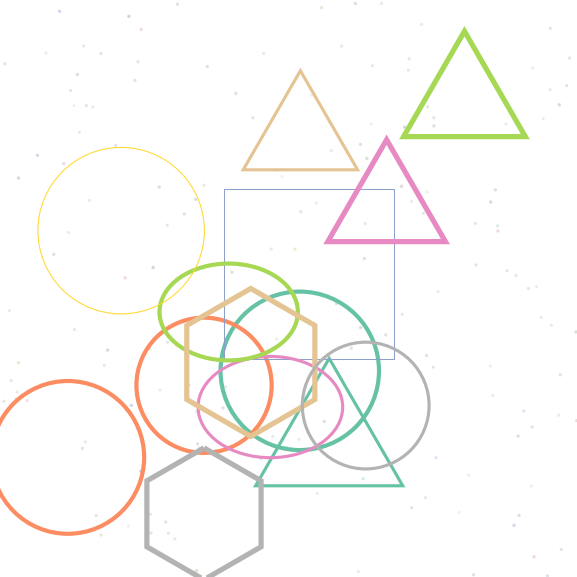[{"shape": "triangle", "thickness": 1.5, "radius": 0.74, "center": [0.57, 0.232]}, {"shape": "circle", "thickness": 2, "radius": 0.69, "center": [0.519, 0.357]}, {"shape": "circle", "thickness": 2, "radius": 0.66, "center": [0.117, 0.207]}, {"shape": "circle", "thickness": 2, "radius": 0.59, "center": [0.353, 0.332]}, {"shape": "square", "thickness": 0.5, "radius": 0.73, "center": [0.535, 0.525]}, {"shape": "oval", "thickness": 1.5, "radius": 0.63, "center": [0.468, 0.294]}, {"shape": "triangle", "thickness": 2.5, "radius": 0.59, "center": [0.669, 0.64]}, {"shape": "triangle", "thickness": 2.5, "radius": 0.61, "center": [0.804, 0.823]}, {"shape": "oval", "thickness": 2, "radius": 0.6, "center": [0.396, 0.459]}, {"shape": "circle", "thickness": 0.5, "radius": 0.72, "center": [0.21, 0.6]}, {"shape": "hexagon", "thickness": 2.5, "radius": 0.64, "center": [0.434, 0.372]}, {"shape": "triangle", "thickness": 1.5, "radius": 0.57, "center": [0.52, 0.762]}, {"shape": "circle", "thickness": 1.5, "radius": 0.55, "center": [0.633, 0.297]}, {"shape": "hexagon", "thickness": 2.5, "radius": 0.57, "center": [0.353, 0.109]}]